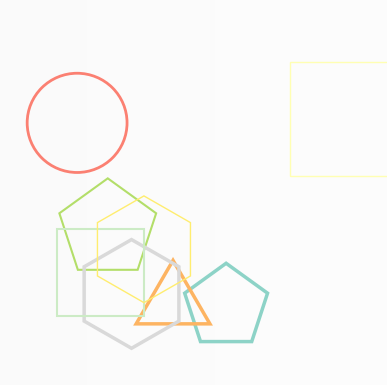[{"shape": "pentagon", "thickness": 2.5, "radius": 0.56, "center": [0.584, 0.204]}, {"shape": "square", "thickness": 1, "radius": 0.74, "center": [0.895, 0.691]}, {"shape": "circle", "thickness": 2, "radius": 0.64, "center": [0.199, 0.681]}, {"shape": "triangle", "thickness": 2.5, "radius": 0.55, "center": [0.447, 0.214]}, {"shape": "pentagon", "thickness": 1.5, "radius": 0.66, "center": [0.278, 0.405]}, {"shape": "hexagon", "thickness": 2.5, "radius": 0.71, "center": [0.339, 0.237]}, {"shape": "square", "thickness": 1.5, "radius": 0.56, "center": [0.26, 0.292]}, {"shape": "hexagon", "thickness": 1, "radius": 0.69, "center": [0.371, 0.353]}]